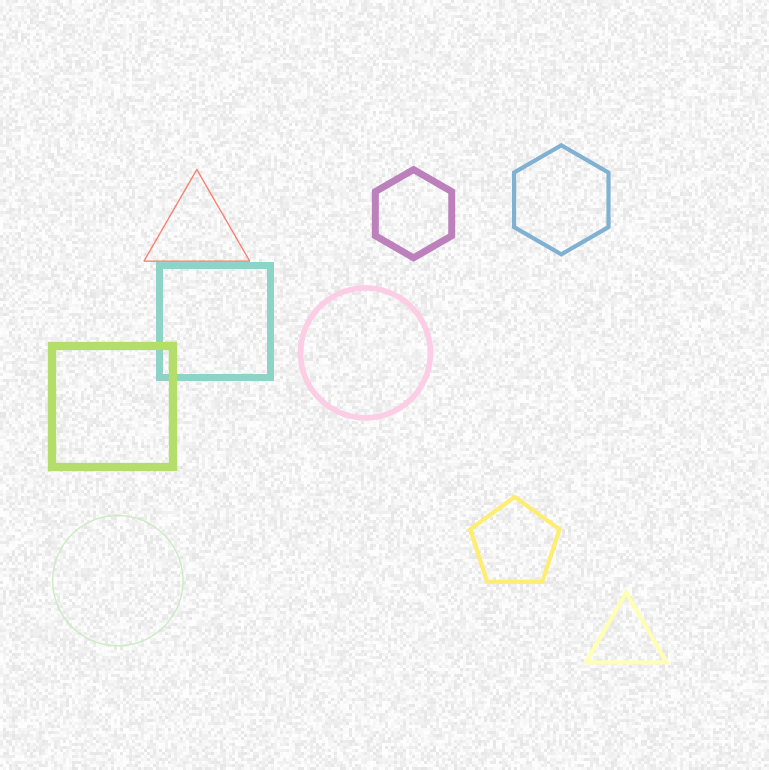[{"shape": "square", "thickness": 2.5, "radius": 0.36, "center": [0.279, 0.583]}, {"shape": "triangle", "thickness": 1.5, "radius": 0.3, "center": [0.813, 0.17]}, {"shape": "triangle", "thickness": 0.5, "radius": 0.4, "center": [0.256, 0.7]}, {"shape": "hexagon", "thickness": 1.5, "radius": 0.35, "center": [0.729, 0.74]}, {"shape": "square", "thickness": 3, "radius": 0.39, "center": [0.146, 0.472]}, {"shape": "circle", "thickness": 2, "radius": 0.42, "center": [0.475, 0.542]}, {"shape": "hexagon", "thickness": 2.5, "radius": 0.29, "center": [0.537, 0.722]}, {"shape": "circle", "thickness": 0.5, "radius": 0.42, "center": [0.153, 0.246]}, {"shape": "pentagon", "thickness": 1.5, "radius": 0.3, "center": [0.669, 0.294]}]